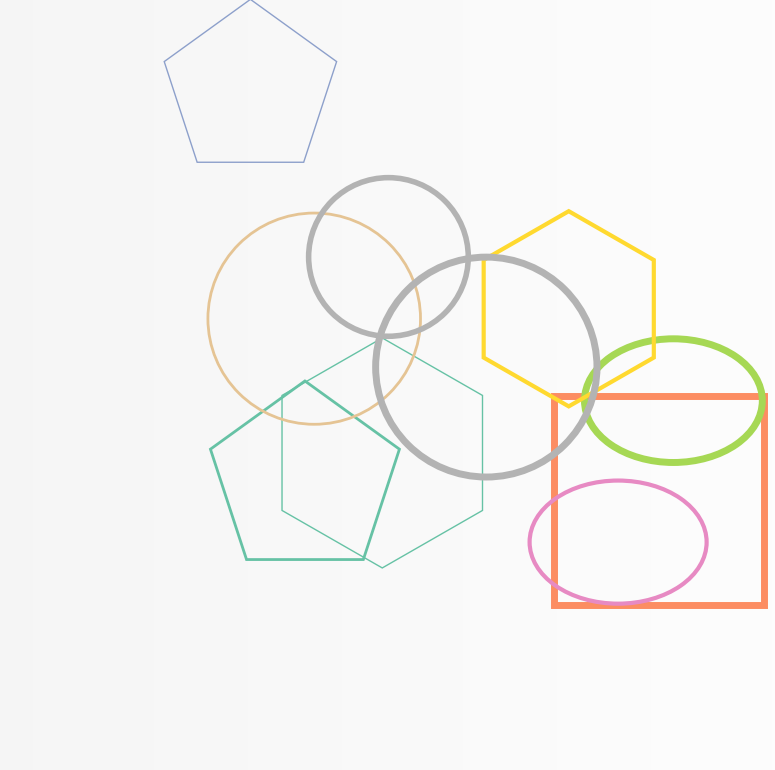[{"shape": "pentagon", "thickness": 1, "radius": 0.64, "center": [0.393, 0.377]}, {"shape": "hexagon", "thickness": 0.5, "radius": 0.75, "center": [0.493, 0.412]}, {"shape": "square", "thickness": 2.5, "radius": 0.68, "center": [0.85, 0.35]}, {"shape": "pentagon", "thickness": 0.5, "radius": 0.58, "center": [0.323, 0.884]}, {"shape": "oval", "thickness": 1.5, "radius": 0.57, "center": [0.798, 0.296]}, {"shape": "oval", "thickness": 2.5, "radius": 0.57, "center": [0.869, 0.48]}, {"shape": "hexagon", "thickness": 1.5, "radius": 0.63, "center": [0.734, 0.599]}, {"shape": "circle", "thickness": 1, "radius": 0.69, "center": [0.405, 0.586]}, {"shape": "circle", "thickness": 2.5, "radius": 0.71, "center": [0.628, 0.523]}, {"shape": "circle", "thickness": 2, "radius": 0.51, "center": [0.501, 0.666]}]